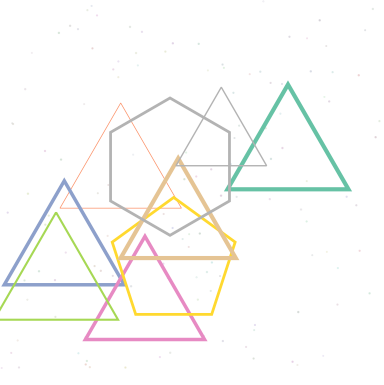[{"shape": "triangle", "thickness": 3, "radius": 0.91, "center": [0.748, 0.599]}, {"shape": "triangle", "thickness": 0.5, "radius": 0.91, "center": [0.313, 0.55]}, {"shape": "triangle", "thickness": 2.5, "radius": 0.9, "center": [0.167, 0.35]}, {"shape": "triangle", "thickness": 2.5, "radius": 0.89, "center": [0.377, 0.207]}, {"shape": "triangle", "thickness": 1.5, "radius": 0.93, "center": [0.146, 0.263]}, {"shape": "pentagon", "thickness": 2, "radius": 0.84, "center": [0.451, 0.319]}, {"shape": "triangle", "thickness": 3, "radius": 0.86, "center": [0.463, 0.416]}, {"shape": "triangle", "thickness": 1, "radius": 0.68, "center": [0.575, 0.638]}, {"shape": "hexagon", "thickness": 2, "radius": 0.89, "center": [0.442, 0.567]}]